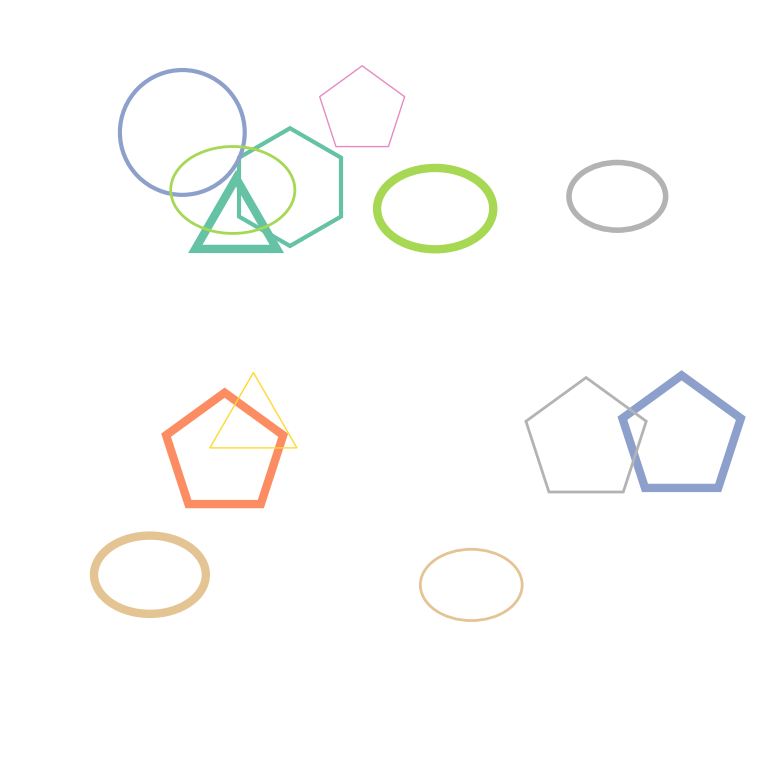[{"shape": "hexagon", "thickness": 1.5, "radius": 0.38, "center": [0.377, 0.757]}, {"shape": "triangle", "thickness": 3, "radius": 0.31, "center": [0.307, 0.707]}, {"shape": "pentagon", "thickness": 3, "radius": 0.4, "center": [0.292, 0.41]}, {"shape": "circle", "thickness": 1.5, "radius": 0.41, "center": [0.237, 0.828]}, {"shape": "pentagon", "thickness": 3, "radius": 0.4, "center": [0.885, 0.432]}, {"shape": "pentagon", "thickness": 0.5, "radius": 0.29, "center": [0.47, 0.857]}, {"shape": "oval", "thickness": 3, "radius": 0.38, "center": [0.565, 0.729]}, {"shape": "oval", "thickness": 1, "radius": 0.4, "center": [0.302, 0.753]}, {"shape": "triangle", "thickness": 0.5, "radius": 0.33, "center": [0.329, 0.451]}, {"shape": "oval", "thickness": 1, "radius": 0.33, "center": [0.612, 0.24]}, {"shape": "oval", "thickness": 3, "radius": 0.36, "center": [0.195, 0.254]}, {"shape": "oval", "thickness": 2, "radius": 0.31, "center": [0.802, 0.745]}, {"shape": "pentagon", "thickness": 1, "radius": 0.41, "center": [0.761, 0.428]}]